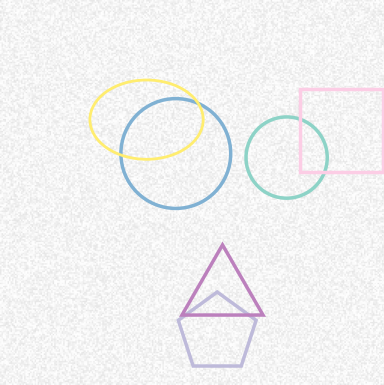[{"shape": "circle", "thickness": 2.5, "radius": 0.53, "center": [0.744, 0.591]}, {"shape": "pentagon", "thickness": 2.5, "radius": 0.53, "center": [0.564, 0.135]}, {"shape": "circle", "thickness": 2.5, "radius": 0.71, "center": [0.457, 0.601]}, {"shape": "square", "thickness": 2.5, "radius": 0.54, "center": [0.887, 0.661]}, {"shape": "triangle", "thickness": 2.5, "radius": 0.61, "center": [0.578, 0.242]}, {"shape": "oval", "thickness": 2, "radius": 0.74, "center": [0.381, 0.689]}]